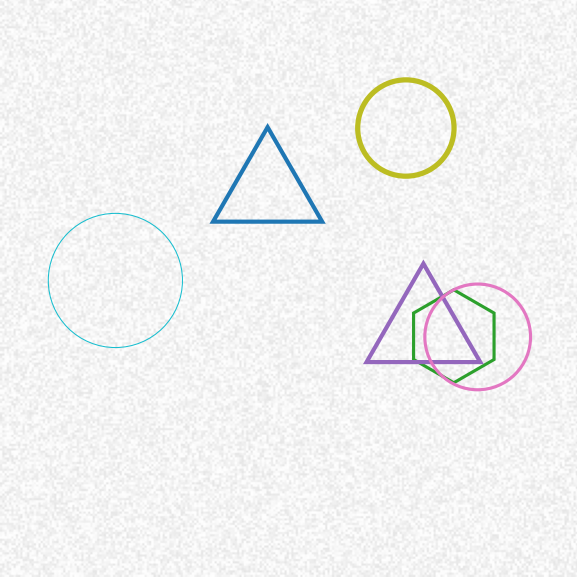[{"shape": "triangle", "thickness": 2, "radius": 0.55, "center": [0.463, 0.67]}, {"shape": "hexagon", "thickness": 1.5, "radius": 0.4, "center": [0.786, 0.417]}, {"shape": "triangle", "thickness": 2, "radius": 0.57, "center": [0.733, 0.429]}, {"shape": "circle", "thickness": 1.5, "radius": 0.46, "center": [0.827, 0.416]}, {"shape": "circle", "thickness": 2.5, "radius": 0.42, "center": [0.703, 0.777]}, {"shape": "circle", "thickness": 0.5, "radius": 0.58, "center": [0.2, 0.513]}]